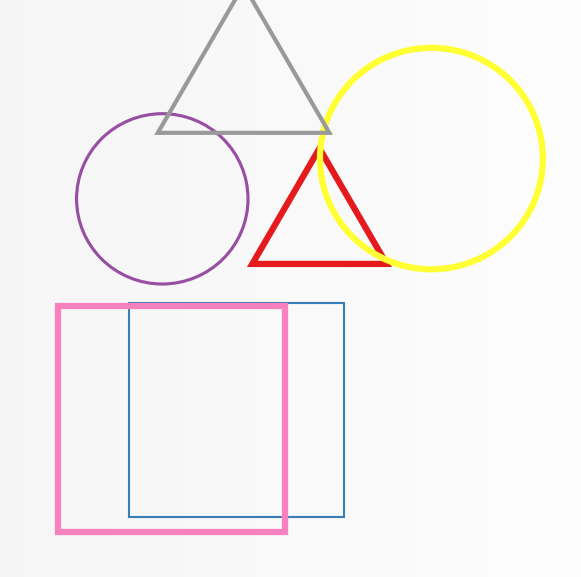[{"shape": "triangle", "thickness": 3, "radius": 0.67, "center": [0.55, 0.609]}, {"shape": "square", "thickness": 1, "radius": 0.93, "center": [0.407, 0.288]}, {"shape": "circle", "thickness": 1.5, "radius": 0.74, "center": [0.279, 0.655]}, {"shape": "circle", "thickness": 3, "radius": 0.96, "center": [0.742, 0.725]}, {"shape": "square", "thickness": 3, "radius": 0.98, "center": [0.295, 0.274]}, {"shape": "triangle", "thickness": 2, "radius": 0.85, "center": [0.419, 0.854]}]